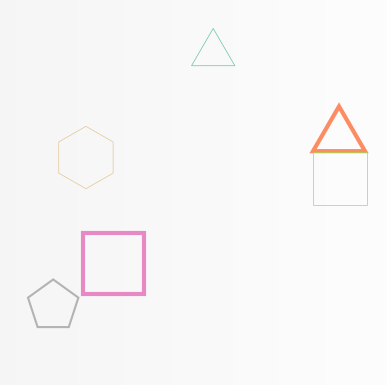[{"shape": "triangle", "thickness": 0.5, "radius": 0.32, "center": [0.55, 0.862]}, {"shape": "triangle", "thickness": 3, "radius": 0.39, "center": [0.875, 0.646]}, {"shape": "square", "thickness": 3, "radius": 0.39, "center": [0.292, 0.316]}, {"shape": "square", "thickness": 0.5, "radius": 0.34, "center": [0.877, 0.535]}, {"shape": "hexagon", "thickness": 0.5, "radius": 0.41, "center": [0.222, 0.591]}, {"shape": "pentagon", "thickness": 1.5, "radius": 0.34, "center": [0.137, 0.206]}]